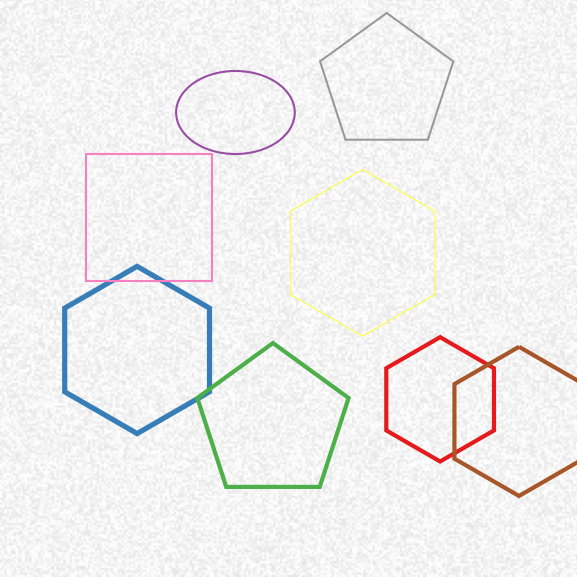[{"shape": "hexagon", "thickness": 2, "radius": 0.54, "center": [0.762, 0.308]}, {"shape": "hexagon", "thickness": 2.5, "radius": 0.72, "center": [0.237, 0.393]}, {"shape": "pentagon", "thickness": 2, "radius": 0.69, "center": [0.473, 0.267]}, {"shape": "oval", "thickness": 1, "radius": 0.51, "center": [0.408, 0.804]}, {"shape": "hexagon", "thickness": 0.5, "radius": 0.72, "center": [0.628, 0.561]}, {"shape": "hexagon", "thickness": 2, "radius": 0.65, "center": [0.899, 0.269]}, {"shape": "square", "thickness": 1, "radius": 0.55, "center": [0.258, 0.623]}, {"shape": "pentagon", "thickness": 1, "radius": 0.61, "center": [0.67, 0.855]}]